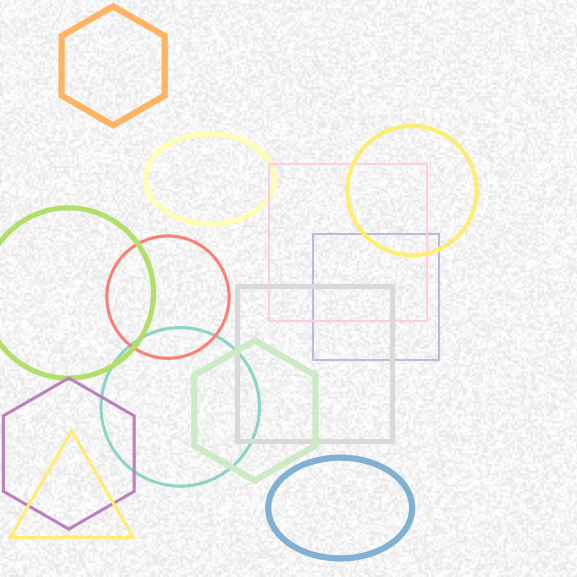[{"shape": "circle", "thickness": 1.5, "radius": 0.69, "center": [0.312, 0.295]}, {"shape": "oval", "thickness": 2.5, "radius": 0.56, "center": [0.363, 0.689]}, {"shape": "square", "thickness": 1, "radius": 0.55, "center": [0.651, 0.485]}, {"shape": "circle", "thickness": 1.5, "radius": 0.53, "center": [0.291, 0.485]}, {"shape": "oval", "thickness": 3, "radius": 0.62, "center": [0.589, 0.119]}, {"shape": "hexagon", "thickness": 3, "radius": 0.52, "center": [0.196, 0.885]}, {"shape": "circle", "thickness": 2.5, "radius": 0.74, "center": [0.119, 0.492]}, {"shape": "square", "thickness": 1, "radius": 0.68, "center": [0.602, 0.579]}, {"shape": "square", "thickness": 2.5, "radius": 0.67, "center": [0.544, 0.37]}, {"shape": "hexagon", "thickness": 1.5, "radius": 0.65, "center": [0.119, 0.214]}, {"shape": "hexagon", "thickness": 3, "radius": 0.61, "center": [0.441, 0.288]}, {"shape": "triangle", "thickness": 1.5, "radius": 0.62, "center": [0.124, 0.13]}, {"shape": "circle", "thickness": 2, "radius": 0.56, "center": [0.713, 0.669]}]